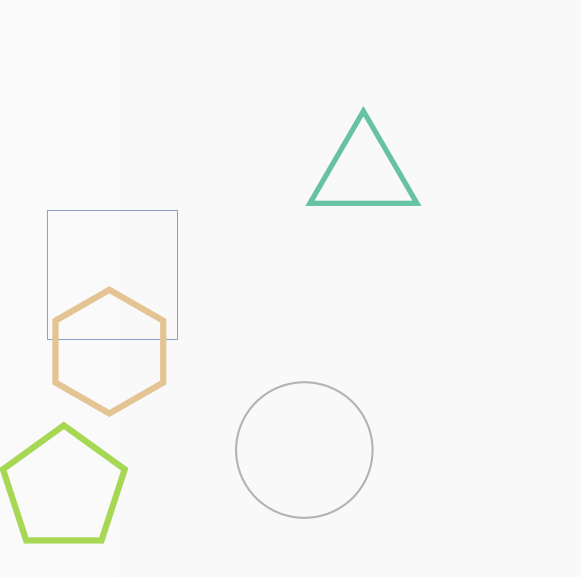[{"shape": "triangle", "thickness": 2.5, "radius": 0.53, "center": [0.625, 0.7]}, {"shape": "square", "thickness": 0.5, "radius": 0.56, "center": [0.193, 0.523]}, {"shape": "pentagon", "thickness": 3, "radius": 0.55, "center": [0.11, 0.152]}, {"shape": "hexagon", "thickness": 3, "radius": 0.54, "center": [0.188, 0.39]}, {"shape": "circle", "thickness": 1, "radius": 0.59, "center": [0.524, 0.22]}]